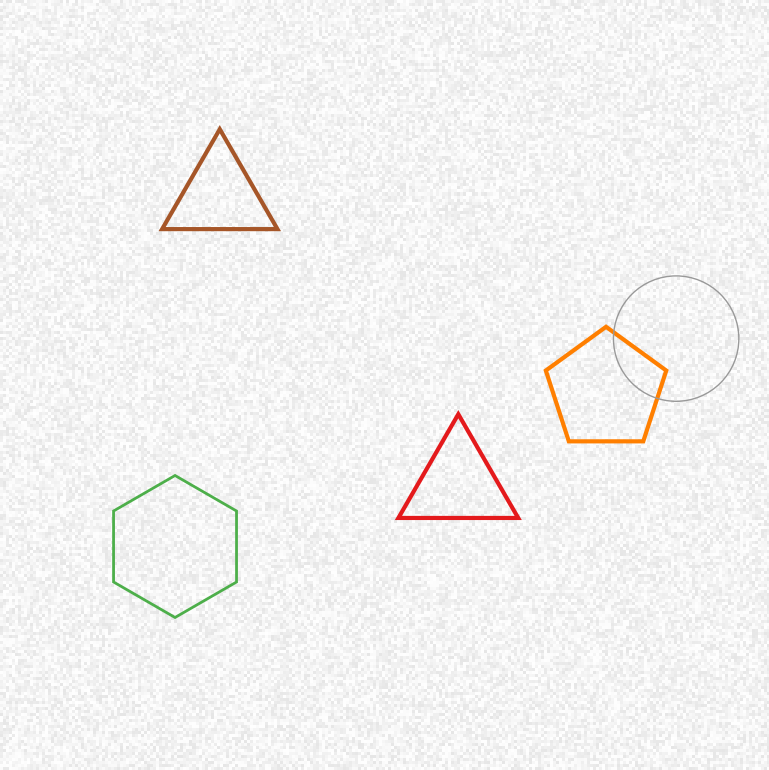[{"shape": "triangle", "thickness": 1.5, "radius": 0.45, "center": [0.595, 0.372]}, {"shape": "hexagon", "thickness": 1, "radius": 0.46, "center": [0.227, 0.29]}, {"shape": "pentagon", "thickness": 1.5, "radius": 0.41, "center": [0.787, 0.493]}, {"shape": "triangle", "thickness": 1.5, "radius": 0.43, "center": [0.285, 0.746]}, {"shape": "circle", "thickness": 0.5, "radius": 0.41, "center": [0.878, 0.56]}]